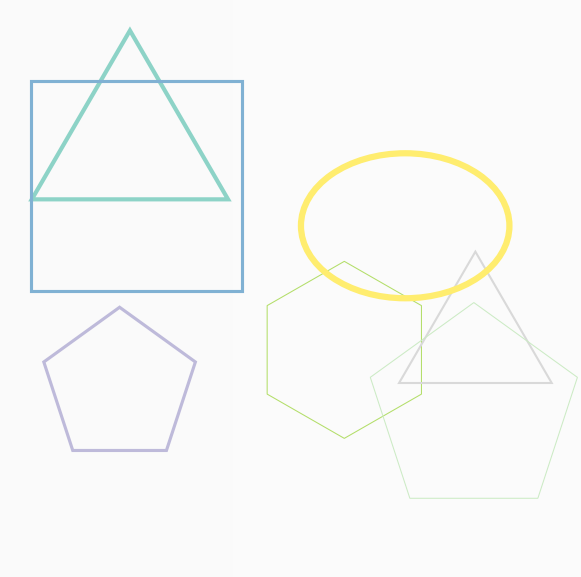[{"shape": "triangle", "thickness": 2, "radius": 0.97, "center": [0.224, 0.751]}, {"shape": "pentagon", "thickness": 1.5, "radius": 0.69, "center": [0.206, 0.33]}, {"shape": "square", "thickness": 1.5, "radius": 0.91, "center": [0.235, 0.677]}, {"shape": "hexagon", "thickness": 0.5, "radius": 0.77, "center": [0.592, 0.393]}, {"shape": "triangle", "thickness": 1, "radius": 0.76, "center": [0.818, 0.412]}, {"shape": "pentagon", "thickness": 0.5, "radius": 0.94, "center": [0.815, 0.288]}, {"shape": "oval", "thickness": 3, "radius": 0.9, "center": [0.697, 0.608]}]